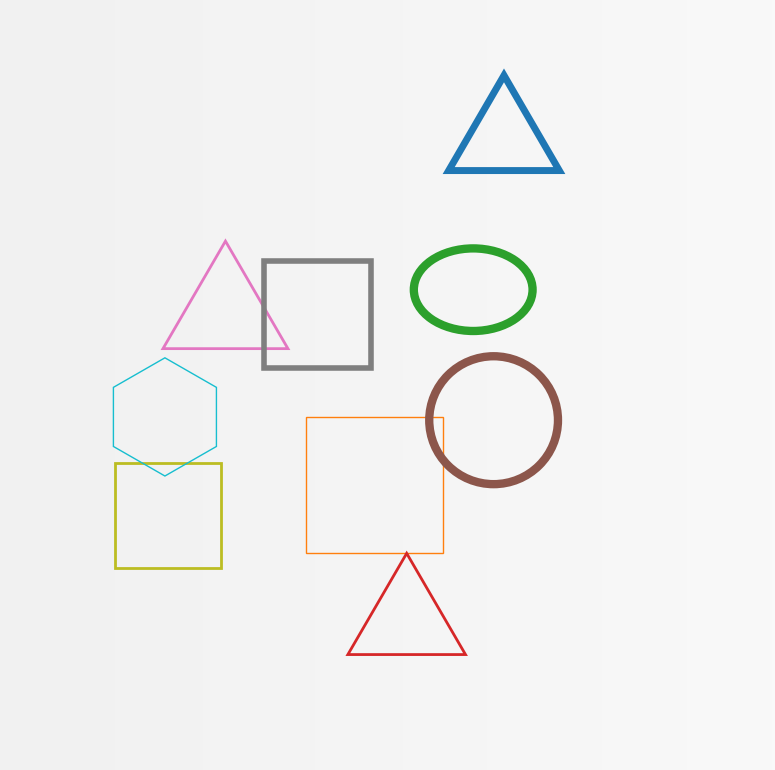[{"shape": "triangle", "thickness": 2.5, "radius": 0.41, "center": [0.65, 0.82]}, {"shape": "square", "thickness": 0.5, "radius": 0.44, "center": [0.483, 0.371]}, {"shape": "oval", "thickness": 3, "radius": 0.38, "center": [0.611, 0.624]}, {"shape": "triangle", "thickness": 1, "radius": 0.44, "center": [0.525, 0.194]}, {"shape": "circle", "thickness": 3, "radius": 0.42, "center": [0.637, 0.454]}, {"shape": "triangle", "thickness": 1, "radius": 0.47, "center": [0.291, 0.594]}, {"shape": "square", "thickness": 2, "radius": 0.34, "center": [0.409, 0.592]}, {"shape": "square", "thickness": 1, "radius": 0.34, "center": [0.217, 0.33]}, {"shape": "hexagon", "thickness": 0.5, "radius": 0.38, "center": [0.213, 0.459]}]